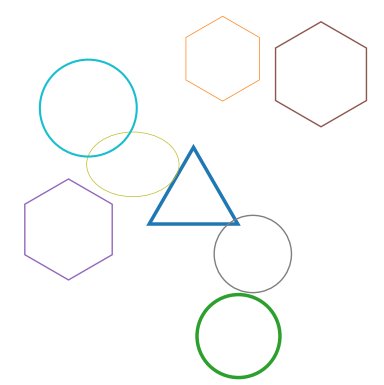[{"shape": "triangle", "thickness": 2.5, "radius": 0.66, "center": [0.503, 0.485]}, {"shape": "hexagon", "thickness": 0.5, "radius": 0.55, "center": [0.578, 0.848]}, {"shape": "circle", "thickness": 2.5, "radius": 0.54, "center": [0.619, 0.127]}, {"shape": "hexagon", "thickness": 1, "radius": 0.66, "center": [0.178, 0.404]}, {"shape": "hexagon", "thickness": 1, "radius": 0.68, "center": [0.834, 0.807]}, {"shape": "circle", "thickness": 1, "radius": 0.5, "center": [0.657, 0.34]}, {"shape": "oval", "thickness": 0.5, "radius": 0.6, "center": [0.345, 0.573]}, {"shape": "circle", "thickness": 1.5, "radius": 0.63, "center": [0.229, 0.719]}]